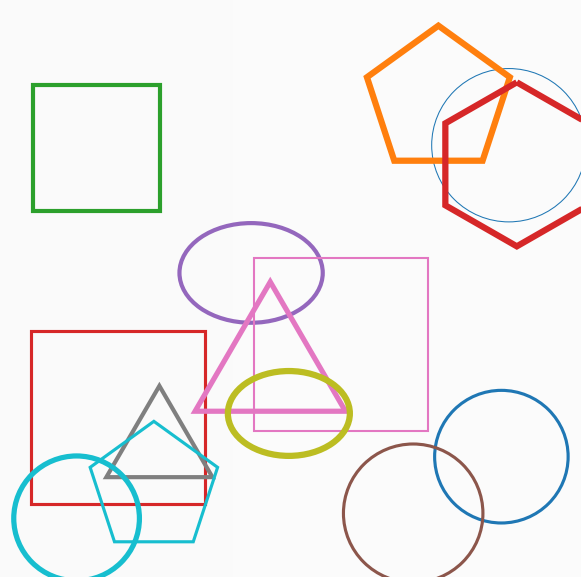[{"shape": "circle", "thickness": 1.5, "radius": 0.57, "center": [0.863, 0.208]}, {"shape": "circle", "thickness": 0.5, "radius": 0.66, "center": [0.875, 0.748]}, {"shape": "pentagon", "thickness": 3, "radius": 0.65, "center": [0.754, 0.825]}, {"shape": "square", "thickness": 2, "radius": 0.55, "center": [0.166, 0.742]}, {"shape": "hexagon", "thickness": 3, "radius": 0.71, "center": [0.889, 0.715]}, {"shape": "square", "thickness": 1.5, "radius": 0.75, "center": [0.203, 0.276]}, {"shape": "oval", "thickness": 2, "radius": 0.62, "center": [0.432, 0.527]}, {"shape": "circle", "thickness": 1.5, "radius": 0.6, "center": [0.711, 0.11]}, {"shape": "square", "thickness": 1, "radius": 0.75, "center": [0.587, 0.402]}, {"shape": "triangle", "thickness": 2.5, "radius": 0.75, "center": [0.465, 0.362]}, {"shape": "triangle", "thickness": 2, "radius": 0.53, "center": [0.274, 0.226]}, {"shape": "oval", "thickness": 3, "radius": 0.52, "center": [0.497, 0.283]}, {"shape": "circle", "thickness": 2.5, "radius": 0.54, "center": [0.132, 0.102]}, {"shape": "pentagon", "thickness": 1.5, "radius": 0.58, "center": [0.265, 0.154]}]